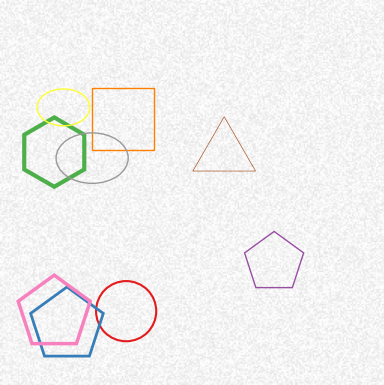[{"shape": "circle", "thickness": 1.5, "radius": 0.39, "center": [0.328, 0.192]}, {"shape": "pentagon", "thickness": 2, "radius": 0.5, "center": [0.174, 0.155]}, {"shape": "hexagon", "thickness": 3, "radius": 0.45, "center": [0.141, 0.605]}, {"shape": "pentagon", "thickness": 1, "radius": 0.4, "center": [0.712, 0.318]}, {"shape": "square", "thickness": 1, "radius": 0.4, "center": [0.319, 0.692]}, {"shape": "oval", "thickness": 1, "radius": 0.34, "center": [0.165, 0.721]}, {"shape": "triangle", "thickness": 0.5, "radius": 0.47, "center": [0.582, 0.603]}, {"shape": "pentagon", "thickness": 2.5, "radius": 0.49, "center": [0.141, 0.187]}, {"shape": "oval", "thickness": 1, "radius": 0.47, "center": [0.239, 0.589]}]